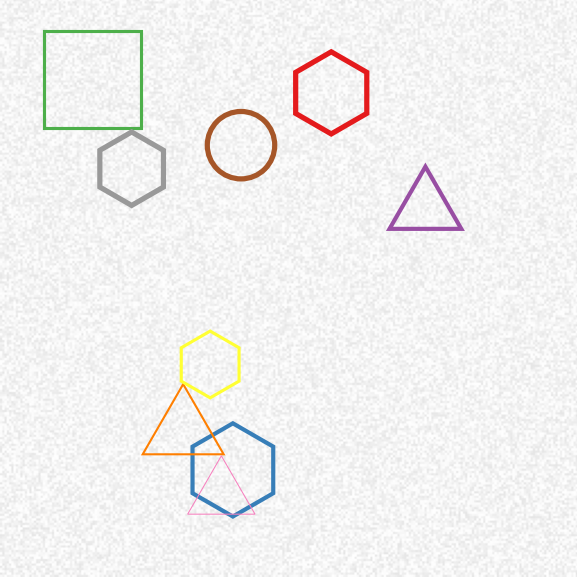[{"shape": "hexagon", "thickness": 2.5, "radius": 0.36, "center": [0.574, 0.838]}, {"shape": "hexagon", "thickness": 2, "radius": 0.4, "center": [0.403, 0.185]}, {"shape": "square", "thickness": 1.5, "radius": 0.42, "center": [0.161, 0.861]}, {"shape": "triangle", "thickness": 2, "radius": 0.36, "center": [0.737, 0.639]}, {"shape": "triangle", "thickness": 1, "radius": 0.4, "center": [0.317, 0.253]}, {"shape": "hexagon", "thickness": 1.5, "radius": 0.29, "center": [0.364, 0.368]}, {"shape": "circle", "thickness": 2.5, "radius": 0.29, "center": [0.417, 0.748]}, {"shape": "triangle", "thickness": 0.5, "radius": 0.34, "center": [0.383, 0.142]}, {"shape": "hexagon", "thickness": 2.5, "radius": 0.32, "center": [0.228, 0.707]}]